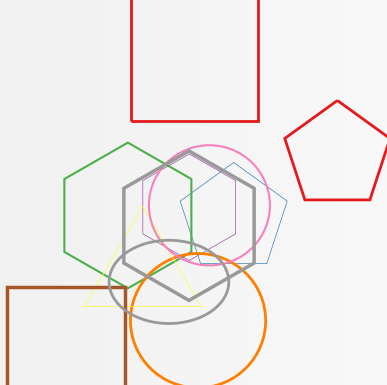[{"shape": "pentagon", "thickness": 2, "radius": 0.71, "center": [0.871, 0.596]}, {"shape": "square", "thickness": 2, "radius": 0.82, "center": [0.502, 0.848]}, {"shape": "pentagon", "thickness": 0.5, "radius": 0.73, "center": [0.603, 0.433]}, {"shape": "hexagon", "thickness": 1.5, "radius": 0.95, "center": [0.33, 0.44]}, {"shape": "hexagon", "thickness": 0.5, "radius": 0.69, "center": [0.488, 0.462]}, {"shape": "circle", "thickness": 2, "radius": 0.87, "center": [0.511, 0.167]}, {"shape": "triangle", "thickness": 0.5, "radius": 0.87, "center": [0.368, 0.291]}, {"shape": "square", "thickness": 2.5, "radius": 0.76, "center": [0.17, 0.104]}, {"shape": "circle", "thickness": 1.5, "radius": 0.78, "center": [0.54, 0.467]}, {"shape": "hexagon", "thickness": 2.5, "radius": 0.97, "center": [0.488, 0.414]}, {"shape": "oval", "thickness": 2, "radius": 0.77, "center": [0.436, 0.268]}]